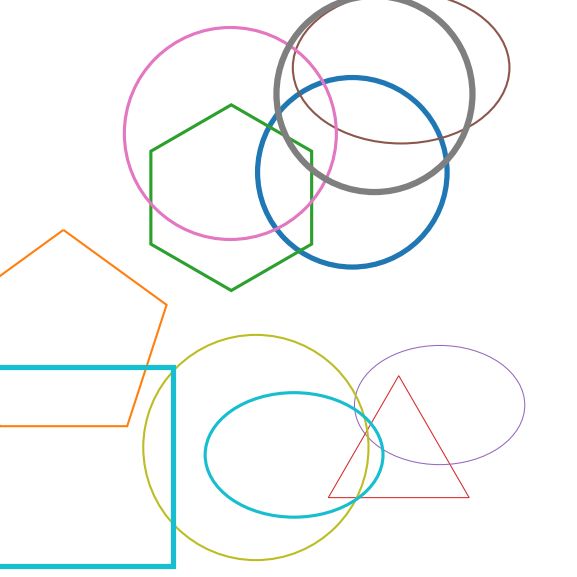[{"shape": "circle", "thickness": 2.5, "radius": 0.82, "center": [0.61, 0.701]}, {"shape": "pentagon", "thickness": 1, "radius": 0.94, "center": [0.11, 0.413]}, {"shape": "hexagon", "thickness": 1.5, "radius": 0.8, "center": [0.4, 0.657]}, {"shape": "triangle", "thickness": 0.5, "radius": 0.7, "center": [0.69, 0.208]}, {"shape": "oval", "thickness": 0.5, "radius": 0.74, "center": [0.761, 0.298]}, {"shape": "oval", "thickness": 1, "radius": 0.94, "center": [0.695, 0.882]}, {"shape": "circle", "thickness": 1.5, "radius": 0.92, "center": [0.399, 0.768]}, {"shape": "circle", "thickness": 3, "radius": 0.85, "center": [0.648, 0.836]}, {"shape": "circle", "thickness": 1, "radius": 0.98, "center": [0.443, 0.224]}, {"shape": "oval", "thickness": 1.5, "radius": 0.77, "center": [0.509, 0.211]}, {"shape": "square", "thickness": 2.5, "radius": 0.86, "center": [0.127, 0.191]}]